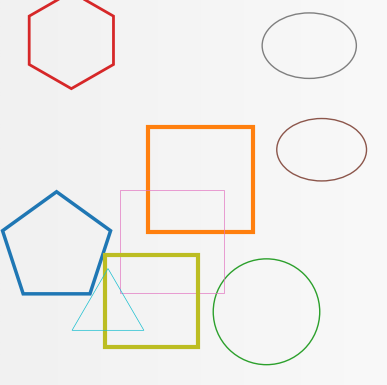[{"shape": "pentagon", "thickness": 2.5, "radius": 0.73, "center": [0.146, 0.355]}, {"shape": "square", "thickness": 3, "radius": 0.68, "center": [0.518, 0.534]}, {"shape": "circle", "thickness": 1, "radius": 0.69, "center": [0.688, 0.19]}, {"shape": "hexagon", "thickness": 2, "radius": 0.63, "center": [0.184, 0.895]}, {"shape": "oval", "thickness": 1, "radius": 0.58, "center": [0.83, 0.611]}, {"shape": "square", "thickness": 0.5, "radius": 0.67, "center": [0.444, 0.373]}, {"shape": "oval", "thickness": 1, "radius": 0.61, "center": [0.798, 0.881]}, {"shape": "square", "thickness": 3, "radius": 0.59, "center": [0.391, 0.217]}, {"shape": "triangle", "thickness": 0.5, "radius": 0.54, "center": [0.279, 0.196]}]